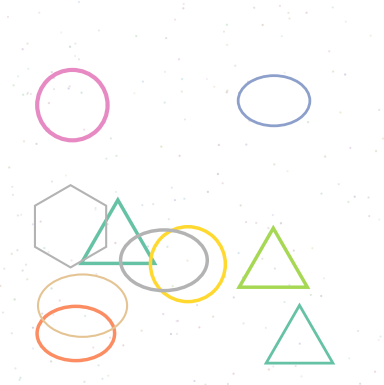[{"shape": "triangle", "thickness": 2.5, "radius": 0.55, "center": [0.306, 0.371]}, {"shape": "triangle", "thickness": 2, "radius": 0.5, "center": [0.778, 0.107]}, {"shape": "oval", "thickness": 2.5, "radius": 0.5, "center": [0.197, 0.134]}, {"shape": "oval", "thickness": 2, "radius": 0.47, "center": [0.712, 0.738]}, {"shape": "circle", "thickness": 3, "radius": 0.46, "center": [0.188, 0.727]}, {"shape": "triangle", "thickness": 2.5, "radius": 0.51, "center": [0.71, 0.305]}, {"shape": "circle", "thickness": 2.5, "radius": 0.49, "center": [0.488, 0.314]}, {"shape": "oval", "thickness": 1.5, "radius": 0.58, "center": [0.214, 0.206]}, {"shape": "oval", "thickness": 2.5, "radius": 0.56, "center": [0.426, 0.324]}, {"shape": "hexagon", "thickness": 1.5, "radius": 0.53, "center": [0.183, 0.412]}]